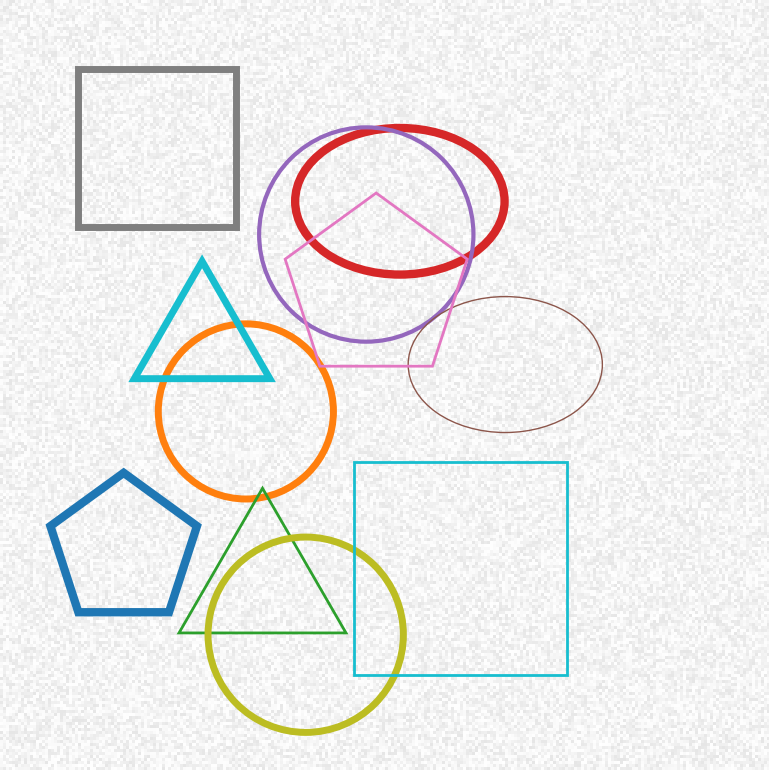[{"shape": "pentagon", "thickness": 3, "radius": 0.5, "center": [0.161, 0.286]}, {"shape": "circle", "thickness": 2.5, "radius": 0.57, "center": [0.319, 0.466]}, {"shape": "triangle", "thickness": 1, "radius": 0.63, "center": [0.341, 0.241]}, {"shape": "oval", "thickness": 3, "radius": 0.68, "center": [0.519, 0.739]}, {"shape": "circle", "thickness": 1.5, "radius": 0.7, "center": [0.476, 0.695]}, {"shape": "oval", "thickness": 0.5, "radius": 0.63, "center": [0.656, 0.527]}, {"shape": "pentagon", "thickness": 1, "radius": 0.62, "center": [0.489, 0.625]}, {"shape": "square", "thickness": 2.5, "radius": 0.51, "center": [0.204, 0.808]}, {"shape": "circle", "thickness": 2.5, "radius": 0.63, "center": [0.397, 0.176]}, {"shape": "triangle", "thickness": 2.5, "radius": 0.51, "center": [0.262, 0.559]}, {"shape": "square", "thickness": 1, "radius": 0.69, "center": [0.599, 0.262]}]